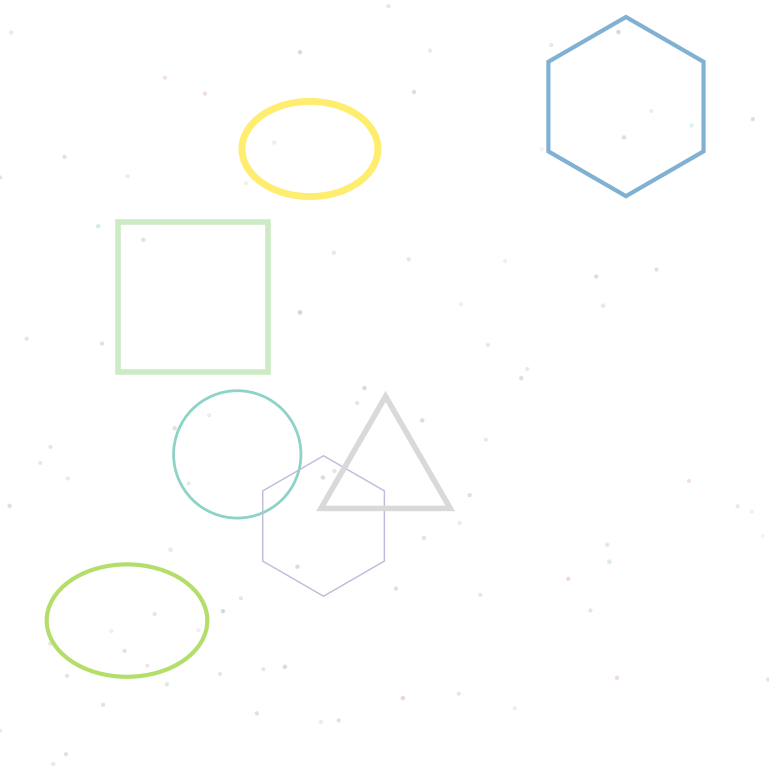[{"shape": "circle", "thickness": 1, "radius": 0.41, "center": [0.308, 0.41]}, {"shape": "hexagon", "thickness": 0.5, "radius": 0.46, "center": [0.42, 0.317]}, {"shape": "hexagon", "thickness": 1.5, "radius": 0.58, "center": [0.813, 0.862]}, {"shape": "oval", "thickness": 1.5, "radius": 0.52, "center": [0.165, 0.194]}, {"shape": "triangle", "thickness": 2, "radius": 0.49, "center": [0.501, 0.388]}, {"shape": "square", "thickness": 2, "radius": 0.49, "center": [0.251, 0.614]}, {"shape": "oval", "thickness": 2.5, "radius": 0.44, "center": [0.403, 0.807]}]